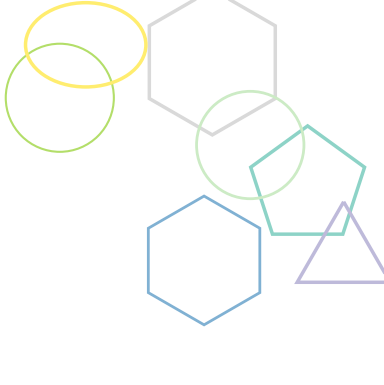[{"shape": "pentagon", "thickness": 2.5, "radius": 0.78, "center": [0.799, 0.518]}, {"shape": "triangle", "thickness": 2.5, "radius": 0.7, "center": [0.893, 0.336]}, {"shape": "hexagon", "thickness": 2, "radius": 0.84, "center": [0.53, 0.324]}, {"shape": "circle", "thickness": 1.5, "radius": 0.7, "center": [0.155, 0.746]}, {"shape": "hexagon", "thickness": 2.5, "radius": 0.94, "center": [0.551, 0.838]}, {"shape": "circle", "thickness": 2, "radius": 0.7, "center": [0.65, 0.623]}, {"shape": "oval", "thickness": 2.5, "radius": 0.78, "center": [0.223, 0.884]}]